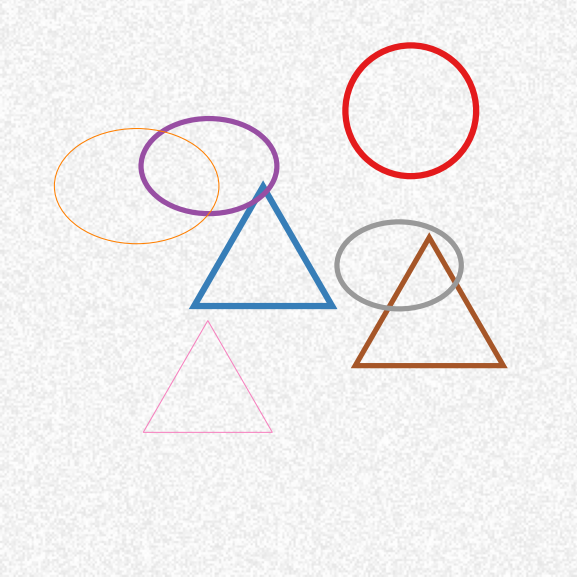[{"shape": "circle", "thickness": 3, "radius": 0.57, "center": [0.711, 0.807]}, {"shape": "triangle", "thickness": 3, "radius": 0.69, "center": [0.456, 0.538]}, {"shape": "oval", "thickness": 2.5, "radius": 0.59, "center": [0.362, 0.712]}, {"shape": "oval", "thickness": 0.5, "radius": 0.71, "center": [0.237, 0.677]}, {"shape": "triangle", "thickness": 2.5, "radius": 0.74, "center": [0.743, 0.44]}, {"shape": "triangle", "thickness": 0.5, "radius": 0.65, "center": [0.36, 0.315]}, {"shape": "oval", "thickness": 2.5, "radius": 0.54, "center": [0.691, 0.54]}]